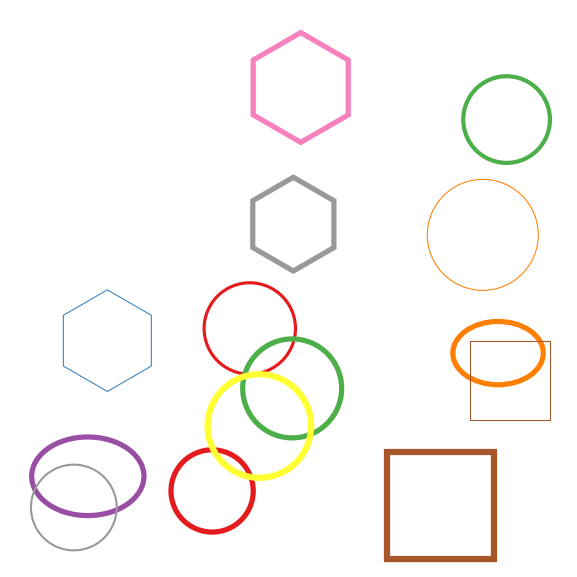[{"shape": "circle", "thickness": 1.5, "radius": 0.4, "center": [0.433, 0.43]}, {"shape": "circle", "thickness": 2.5, "radius": 0.36, "center": [0.367, 0.149]}, {"shape": "hexagon", "thickness": 0.5, "radius": 0.44, "center": [0.186, 0.409]}, {"shape": "circle", "thickness": 2, "radius": 0.38, "center": [0.877, 0.792]}, {"shape": "circle", "thickness": 2.5, "radius": 0.43, "center": [0.506, 0.327]}, {"shape": "oval", "thickness": 2.5, "radius": 0.49, "center": [0.152, 0.174]}, {"shape": "oval", "thickness": 2.5, "radius": 0.39, "center": [0.862, 0.388]}, {"shape": "circle", "thickness": 0.5, "radius": 0.48, "center": [0.836, 0.592]}, {"shape": "circle", "thickness": 3, "radius": 0.45, "center": [0.449, 0.261]}, {"shape": "square", "thickness": 0.5, "radius": 0.34, "center": [0.883, 0.34]}, {"shape": "square", "thickness": 3, "radius": 0.46, "center": [0.763, 0.124]}, {"shape": "hexagon", "thickness": 2.5, "radius": 0.48, "center": [0.521, 0.848]}, {"shape": "circle", "thickness": 1, "radius": 0.37, "center": [0.128, 0.12]}, {"shape": "hexagon", "thickness": 2.5, "radius": 0.41, "center": [0.508, 0.611]}]